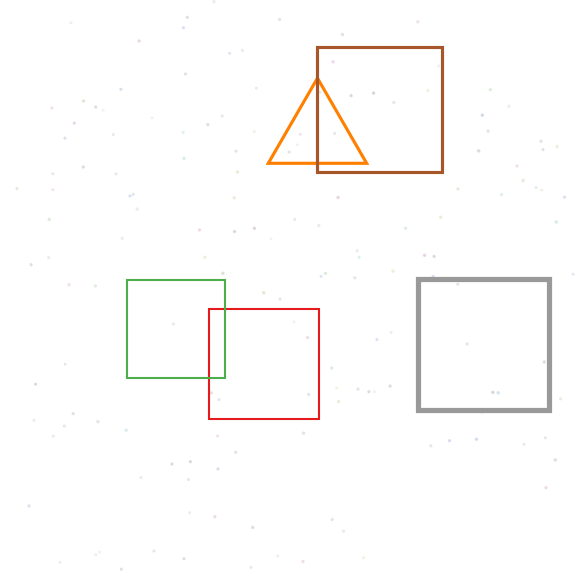[{"shape": "square", "thickness": 1, "radius": 0.47, "center": [0.457, 0.369]}, {"shape": "square", "thickness": 1, "radius": 0.42, "center": [0.305, 0.429]}, {"shape": "triangle", "thickness": 1.5, "radius": 0.49, "center": [0.55, 0.766]}, {"shape": "square", "thickness": 1.5, "radius": 0.54, "center": [0.658, 0.81]}, {"shape": "square", "thickness": 2.5, "radius": 0.57, "center": [0.837, 0.403]}]